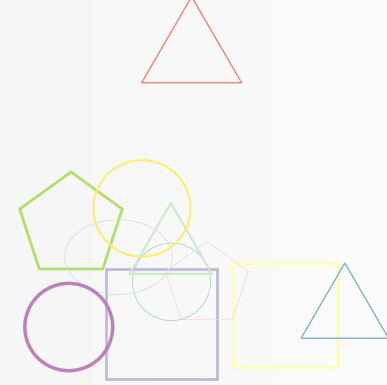[{"shape": "circle", "thickness": 0.5, "radius": 0.5, "center": [0.442, 0.268]}, {"shape": "square", "thickness": 2, "radius": 0.68, "center": [0.736, 0.182]}, {"shape": "square", "thickness": 2, "radius": 0.71, "center": [0.417, 0.159]}, {"shape": "triangle", "thickness": 1, "radius": 0.74, "center": [0.494, 0.86]}, {"shape": "triangle", "thickness": 1, "radius": 0.65, "center": [0.89, 0.187]}, {"shape": "pentagon", "thickness": 2, "radius": 0.7, "center": [0.183, 0.414]}, {"shape": "pentagon", "thickness": 0.5, "radius": 0.56, "center": [0.534, 0.261]}, {"shape": "oval", "thickness": 0.5, "radius": 0.69, "center": [0.306, 0.332]}, {"shape": "circle", "thickness": 2.5, "radius": 0.57, "center": [0.177, 0.151]}, {"shape": "triangle", "thickness": 1.5, "radius": 0.61, "center": [0.441, 0.35]}, {"shape": "circle", "thickness": 1.5, "radius": 0.63, "center": [0.366, 0.459]}]